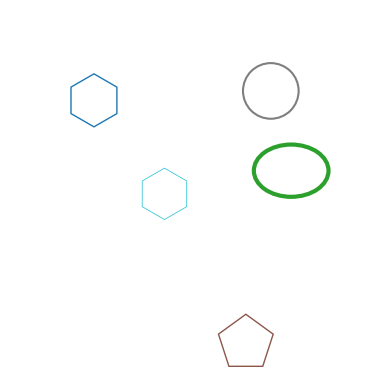[{"shape": "hexagon", "thickness": 1, "radius": 0.34, "center": [0.244, 0.739]}, {"shape": "oval", "thickness": 3, "radius": 0.48, "center": [0.756, 0.557]}, {"shape": "pentagon", "thickness": 1, "radius": 0.37, "center": [0.639, 0.109]}, {"shape": "circle", "thickness": 1.5, "radius": 0.36, "center": [0.703, 0.764]}, {"shape": "hexagon", "thickness": 0.5, "radius": 0.33, "center": [0.427, 0.497]}]